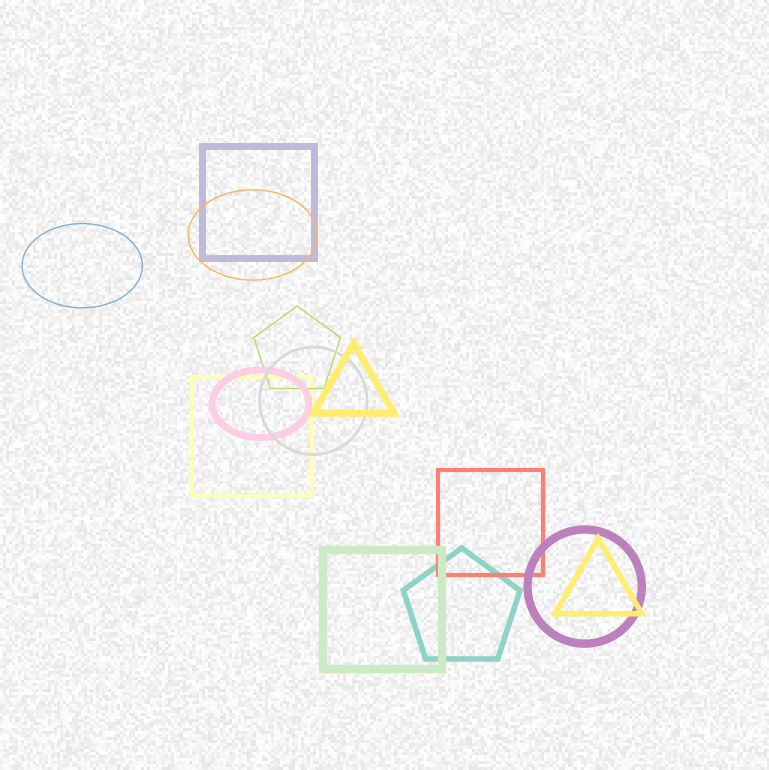[{"shape": "pentagon", "thickness": 2, "radius": 0.4, "center": [0.6, 0.209]}, {"shape": "square", "thickness": 1.5, "radius": 0.39, "center": [0.327, 0.433]}, {"shape": "square", "thickness": 2.5, "radius": 0.36, "center": [0.335, 0.738]}, {"shape": "square", "thickness": 1.5, "radius": 0.34, "center": [0.638, 0.321]}, {"shape": "oval", "thickness": 0.5, "radius": 0.39, "center": [0.107, 0.655]}, {"shape": "oval", "thickness": 0.5, "radius": 0.42, "center": [0.328, 0.695]}, {"shape": "pentagon", "thickness": 0.5, "radius": 0.3, "center": [0.386, 0.543]}, {"shape": "oval", "thickness": 2.5, "radius": 0.31, "center": [0.338, 0.476]}, {"shape": "circle", "thickness": 1, "radius": 0.35, "center": [0.407, 0.479]}, {"shape": "circle", "thickness": 3, "radius": 0.37, "center": [0.759, 0.238]}, {"shape": "square", "thickness": 3, "radius": 0.39, "center": [0.497, 0.209]}, {"shape": "triangle", "thickness": 2, "radius": 0.33, "center": [0.777, 0.236]}, {"shape": "triangle", "thickness": 2.5, "radius": 0.3, "center": [0.459, 0.494]}]